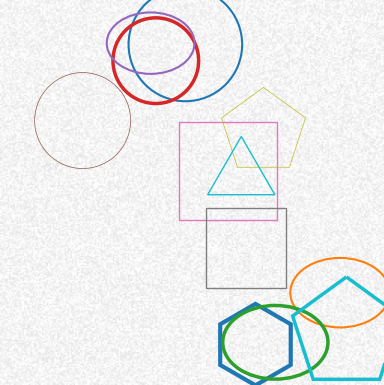[{"shape": "circle", "thickness": 1.5, "radius": 0.74, "center": [0.481, 0.885]}, {"shape": "hexagon", "thickness": 3, "radius": 0.53, "center": [0.664, 0.105]}, {"shape": "oval", "thickness": 1.5, "radius": 0.64, "center": [0.883, 0.24]}, {"shape": "oval", "thickness": 2.5, "radius": 0.68, "center": [0.715, 0.111]}, {"shape": "circle", "thickness": 2.5, "radius": 0.56, "center": [0.405, 0.842]}, {"shape": "oval", "thickness": 1.5, "radius": 0.57, "center": [0.391, 0.888]}, {"shape": "circle", "thickness": 0.5, "radius": 0.62, "center": [0.215, 0.687]}, {"shape": "square", "thickness": 1, "radius": 0.64, "center": [0.591, 0.556]}, {"shape": "square", "thickness": 1, "radius": 0.52, "center": [0.639, 0.355]}, {"shape": "pentagon", "thickness": 0.5, "radius": 0.57, "center": [0.684, 0.658]}, {"shape": "pentagon", "thickness": 2.5, "radius": 0.73, "center": [0.9, 0.134]}, {"shape": "triangle", "thickness": 1, "radius": 0.5, "center": [0.627, 0.545]}]